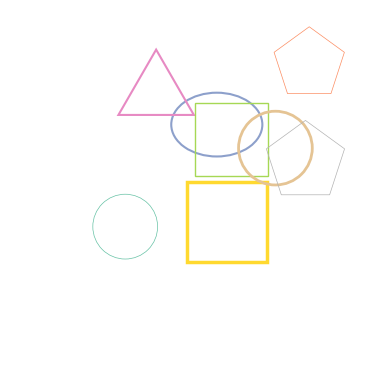[{"shape": "circle", "thickness": 0.5, "radius": 0.42, "center": [0.325, 0.411]}, {"shape": "pentagon", "thickness": 0.5, "radius": 0.48, "center": [0.803, 0.834]}, {"shape": "oval", "thickness": 1.5, "radius": 0.59, "center": [0.563, 0.676]}, {"shape": "triangle", "thickness": 1.5, "radius": 0.57, "center": [0.406, 0.758]}, {"shape": "square", "thickness": 1, "radius": 0.48, "center": [0.602, 0.638]}, {"shape": "square", "thickness": 2.5, "radius": 0.52, "center": [0.589, 0.423]}, {"shape": "circle", "thickness": 2, "radius": 0.48, "center": [0.715, 0.615]}, {"shape": "pentagon", "thickness": 0.5, "radius": 0.53, "center": [0.793, 0.58]}]